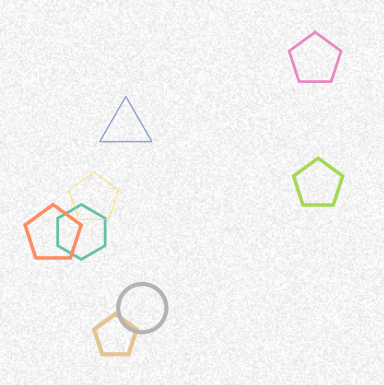[{"shape": "hexagon", "thickness": 2, "radius": 0.36, "center": [0.211, 0.398]}, {"shape": "pentagon", "thickness": 2.5, "radius": 0.38, "center": [0.138, 0.392]}, {"shape": "triangle", "thickness": 1, "radius": 0.39, "center": [0.327, 0.671]}, {"shape": "pentagon", "thickness": 2, "radius": 0.35, "center": [0.818, 0.845]}, {"shape": "pentagon", "thickness": 2.5, "radius": 0.34, "center": [0.826, 0.522]}, {"shape": "pentagon", "thickness": 0.5, "radius": 0.34, "center": [0.244, 0.485]}, {"shape": "pentagon", "thickness": 3, "radius": 0.29, "center": [0.3, 0.127]}, {"shape": "circle", "thickness": 3, "radius": 0.31, "center": [0.37, 0.2]}]